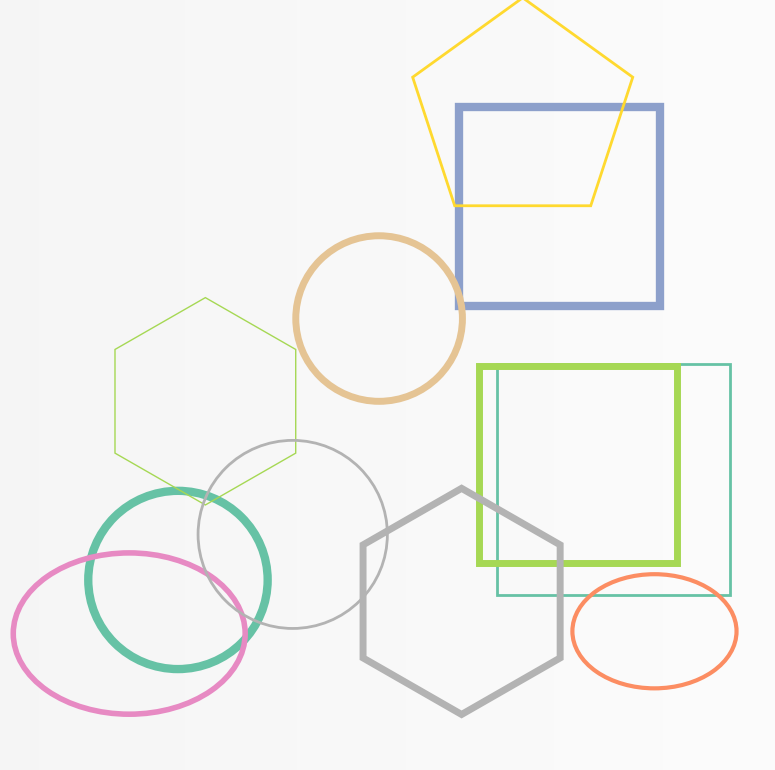[{"shape": "circle", "thickness": 3, "radius": 0.58, "center": [0.23, 0.247]}, {"shape": "square", "thickness": 1, "radius": 0.75, "center": [0.792, 0.377]}, {"shape": "oval", "thickness": 1.5, "radius": 0.53, "center": [0.844, 0.18]}, {"shape": "square", "thickness": 3, "radius": 0.65, "center": [0.722, 0.732]}, {"shape": "oval", "thickness": 2, "radius": 0.75, "center": [0.167, 0.177]}, {"shape": "square", "thickness": 2.5, "radius": 0.64, "center": [0.746, 0.396]}, {"shape": "hexagon", "thickness": 0.5, "radius": 0.67, "center": [0.265, 0.479]}, {"shape": "pentagon", "thickness": 1, "radius": 0.75, "center": [0.674, 0.854]}, {"shape": "circle", "thickness": 2.5, "radius": 0.54, "center": [0.489, 0.586]}, {"shape": "hexagon", "thickness": 2.5, "radius": 0.73, "center": [0.596, 0.219]}, {"shape": "circle", "thickness": 1, "radius": 0.61, "center": [0.378, 0.306]}]